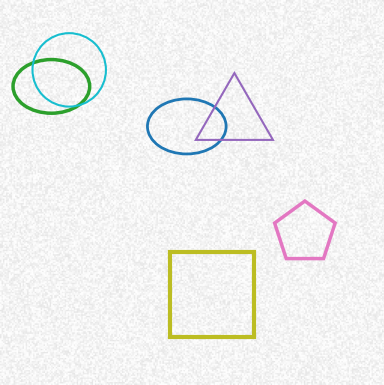[{"shape": "oval", "thickness": 2, "radius": 0.51, "center": [0.485, 0.672]}, {"shape": "oval", "thickness": 2.5, "radius": 0.5, "center": [0.133, 0.776]}, {"shape": "triangle", "thickness": 1.5, "radius": 0.58, "center": [0.609, 0.694]}, {"shape": "pentagon", "thickness": 2.5, "radius": 0.41, "center": [0.792, 0.395]}, {"shape": "square", "thickness": 3, "radius": 0.55, "center": [0.551, 0.236]}, {"shape": "circle", "thickness": 1.5, "radius": 0.48, "center": [0.18, 0.818]}]